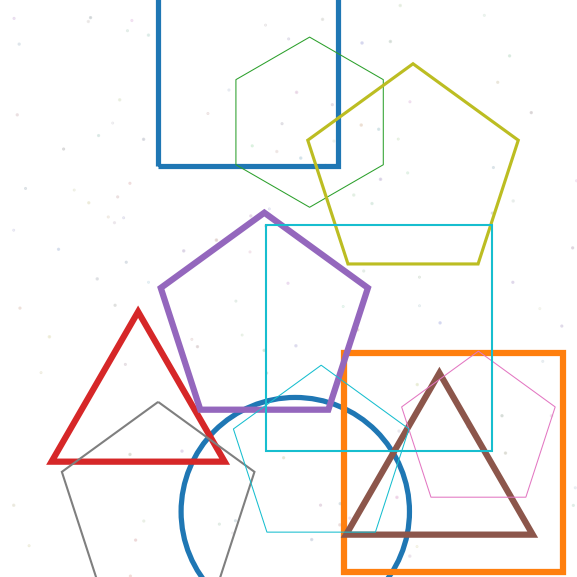[{"shape": "square", "thickness": 2.5, "radius": 0.78, "center": [0.429, 0.867]}, {"shape": "circle", "thickness": 2.5, "radius": 0.99, "center": [0.511, 0.113]}, {"shape": "square", "thickness": 3, "radius": 0.95, "center": [0.786, 0.199]}, {"shape": "hexagon", "thickness": 0.5, "radius": 0.74, "center": [0.536, 0.788]}, {"shape": "triangle", "thickness": 3, "radius": 0.87, "center": [0.239, 0.286]}, {"shape": "pentagon", "thickness": 3, "radius": 0.94, "center": [0.458, 0.442]}, {"shape": "triangle", "thickness": 3, "radius": 0.93, "center": [0.761, 0.167]}, {"shape": "pentagon", "thickness": 0.5, "radius": 0.7, "center": [0.828, 0.251]}, {"shape": "pentagon", "thickness": 1, "radius": 0.88, "center": [0.274, 0.128]}, {"shape": "pentagon", "thickness": 1.5, "radius": 0.96, "center": [0.715, 0.697]}, {"shape": "square", "thickness": 1, "radius": 0.98, "center": [0.657, 0.414]}, {"shape": "pentagon", "thickness": 0.5, "radius": 0.8, "center": [0.556, 0.207]}]